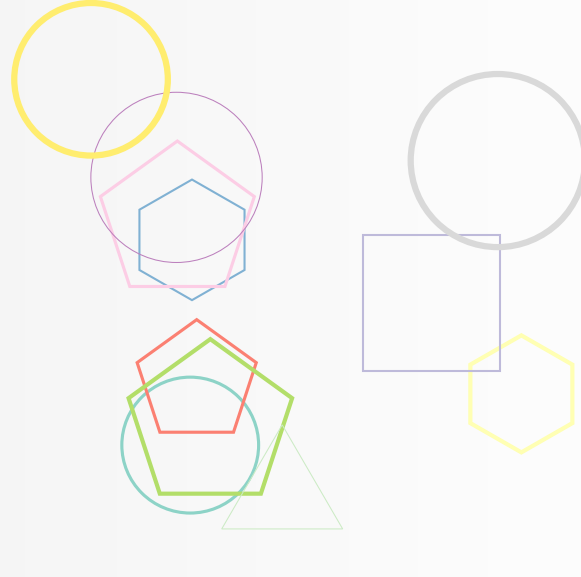[{"shape": "circle", "thickness": 1.5, "radius": 0.59, "center": [0.327, 0.228]}, {"shape": "hexagon", "thickness": 2, "radius": 0.51, "center": [0.897, 0.317]}, {"shape": "square", "thickness": 1, "radius": 0.59, "center": [0.743, 0.475]}, {"shape": "pentagon", "thickness": 1.5, "radius": 0.54, "center": [0.338, 0.338]}, {"shape": "hexagon", "thickness": 1, "radius": 0.52, "center": [0.33, 0.584]}, {"shape": "pentagon", "thickness": 2, "radius": 0.74, "center": [0.362, 0.264]}, {"shape": "pentagon", "thickness": 1.5, "radius": 0.7, "center": [0.305, 0.616]}, {"shape": "circle", "thickness": 3, "radius": 0.75, "center": [0.856, 0.721]}, {"shape": "circle", "thickness": 0.5, "radius": 0.74, "center": [0.304, 0.692]}, {"shape": "triangle", "thickness": 0.5, "radius": 0.6, "center": [0.485, 0.143]}, {"shape": "circle", "thickness": 3, "radius": 0.66, "center": [0.157, 0.862]}]